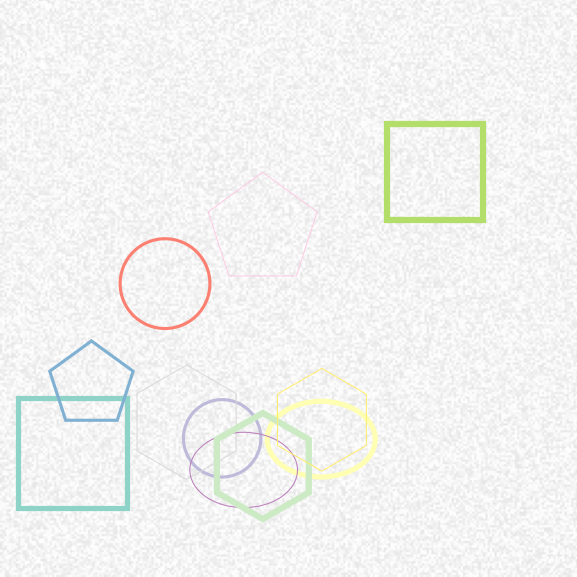[{"shape": "square", "thickness": 2.5, "radius": 0.47, "center": [0.125, 0.215]}, {"shape": "oval", "thickness": 2.5, "radius": 0.47, "center": [0.556, 0.239]}, {"shape": "circle", "thickness": 1.5, "radius": 0.34, "center": [0.385, 0.24]}, {"shape": "circle", "thickness": 1.5, "radius": 0.39, "center": [0.286, 0.508]}, {"shape": "pentagon", "thickness": 1.5, "radius": 0.38, "center": [0.158, 0.333]}, {"shape": "square", "thickness": 3, "radius": 0.41, "center": [0.753, 0.701]}, {"shape": "pentagon", "thickness": 0.5, "radius": 0.5, "center": [0.455, 0.602]}, {"shape": "hexagon", "thickness": 0.5, "radius": 0.5, "center": [0.323, 0.268]}, {"shape": "oval", "thickness": 0.5, "radius": 0.47, "center": [0.422, 0.185]}, {"shape": "hexagon", "thickness": 3, "radius": 0.46, "center": [0.455, 0.192]}, {"shape": "hexagon", "thickness": 0.5, "radius": 0.44, "center": [0.557, 0.272]}]